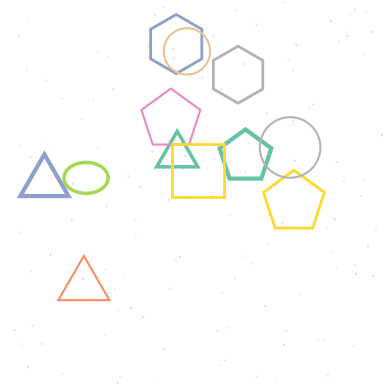[{"shape": "triangle", "thickness": 2.5, "radius": 0.31, "center": [0.46, 0.597]}, {"shape": "pentagon", "thickness": 3, "radius": 0.35, "center": [0.638, 0.593]}, {"shape": "triangle", "thickness": 1.5, "radius": 0.38, "center": [0.218, 0.259]}, {"shape": "triangle", "thickness": 3, "radius": 0.36, "center": [0.115, 0.527]}, {"shape": "hexagon", "thickness": 2, "radius": 0.38, "center": [0.458, 0.886]}, {"shape": "pentagon", "thickness": 1.5, "radius": 0.4, "center": [0.444, 0.69]}, {"shape": "oval", "thickness": 2.5, "radius": 0.29, "center": [0.224, 0.538]}, {"shape": "pentagon", "thickness": 2, "radius": 0.42, "center": [0.763, 0.475]}, {"shape": "square", "thickness": 2, "radius": 0.34, "center": [0.514, 0.557]}, {"shape": "circle", "thickness": 1.5, "radius": 0.3, "center": [0.486, 0.867]}, {"shape": "circle", "thickness": 1.5, "radius": 0.39, "center": [0.754, 0.617]}, {"shape": "hexagon", "thickness": 2, "radius": 0.37, "center": [0.618, 0.806]}]